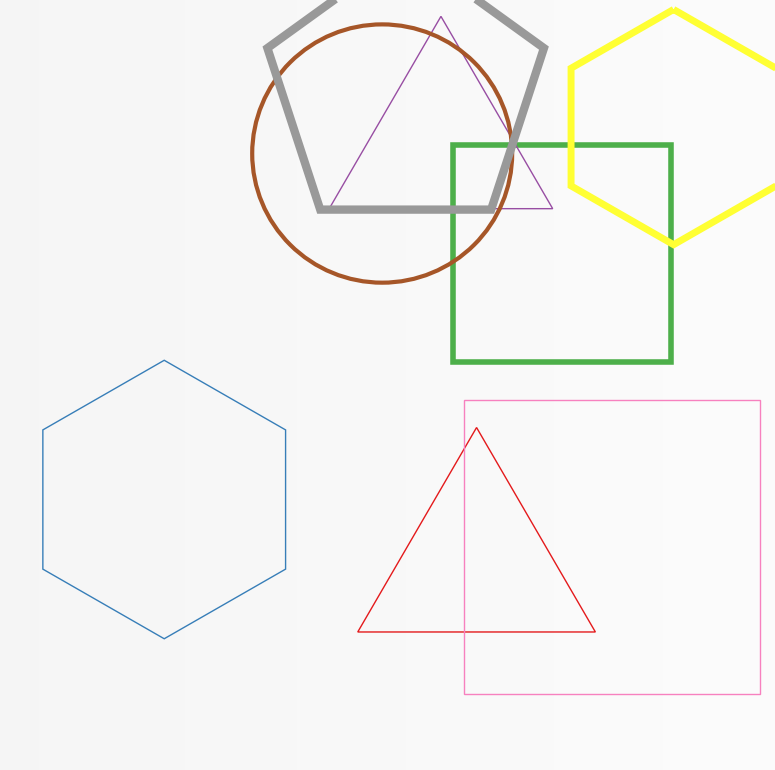[{"shape": "triangle", "thickness": 0.5, "radius": 0.89, "center": [0.615, 0.268]}, {"shape": "hexagon", "thickness": 0.5, "radius": 0.9, "center": [0.212, 0.351]}, {"shape": "square", "thickness": 2, "radius": 0.7, "center": [0.725, 0.671]}, {"shape": "triangle", "thickness": 0.5, "radius": 0.83, "center": [0.569, 0.812]}, {"shape": "hexagon", "thickness": 2.5, "radius": 0.76, "center": [0.869, 0.835]}, {"shape": "circle", "thickness": 1.5, "radius": 0.84, "center": [0.493, 0.801]}, {"shape": "square", "thickness": 0.5, "radius": 0.96, "center": [0.79, 0.289]}, {"shape": "pentagon", "thickness": 3, "radius": 0.94, "center": [0.523, 0.88]}]